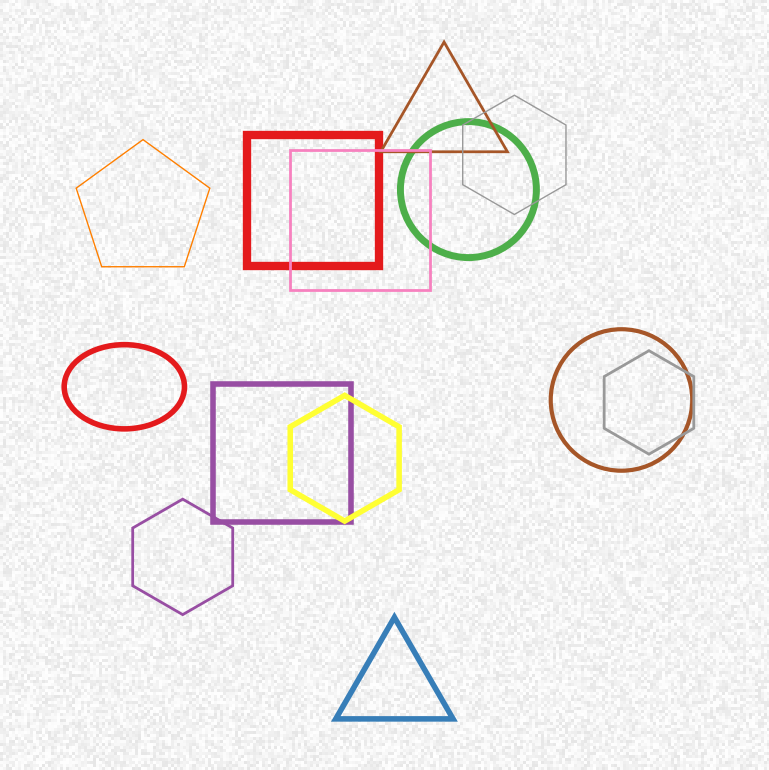[{"shape": "square", "thickness": 3, "radius": 0.43, "center": [0.407, 0.74]}, {"shape": "oval", "thickness": 2, "radius": 0.39, "center": [0.161, 0.498]}, {"shape": "triangle", "thickness": 2, "radius": 0.44, "center": [0.512, 0.11]}, {"shape": "circle", "thickness": 2.5, "radius": 0.44, "center": [0.608, 0.754]}, {"shape": "hexagon", "thickness": 1, "radius": 0.37, "center": [0.237, 0.277]}, {"shape": "square", "thickness": 2, "radius": 0.45, "center": [0.366, 0.412]}, {"shape": "pentagon", "thickness": 0.5, "radius": 0.46, "center": [0.186, 0.727]}, {"shape": "hexagon", "thickness": 2, "radius": 0.41, "center": [0.448, 0.405]}, {"shape": "circle", "thickness": 1.5, "radius": 0.46, "center": [0.807, 0.481]}, {"shape": "triangle", "thickness": 1, "radius": 0.47, "center": [0.577, 0.85]}, {"shape": "square", "thickness": 1, "radius": 0.46, "center": [0.467, 0.714]}, {"shape": "hexagon", "thickness": 0.5, "radius": 0.39, "center": [0.668, 0.799]}, {"shape": "hexagon", "thickness": 1, "radius": 0.34, "center": [0.843, 0.477]}]